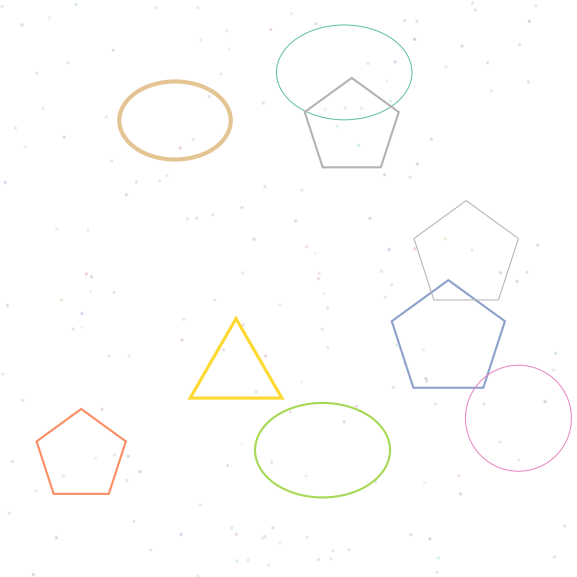[{"shape": "oval", "thickness": 0.5, "radius": 0.59, "center": [0.596, 0.874]}, {"shape": "pentagon", "thickness": 1, "radius": 0.41, "center": [0.141, 0.21]}, {"shape": "pentagon", "thickness": 1, "radius": 0.51, "center": [0.776, 0.411]}, {"shape": "circle", "thickness": 0.5, "radius": 0.46, "center": [0.898, 0.275]}, {"shape": "oval", "thickness": 1, "radius": 0.58, "center": [0.559, 0.22]}, {"shape": "triangle", "thickness": 1.5, "radius": 0.46, "center": [0.409, 0.356]}, {"shape": "oval", "thickness": 2, "radius": 0.48, "center": [0.303, 0.79]}, {"shape": "pentagon", "thickness": 0.5, "radius": 0.48, "center": [0.807, 0.557]}, {"shape": "pentagon", "thickness": 1, "radius": 0.43, "center": [0.609, 0.779]}]